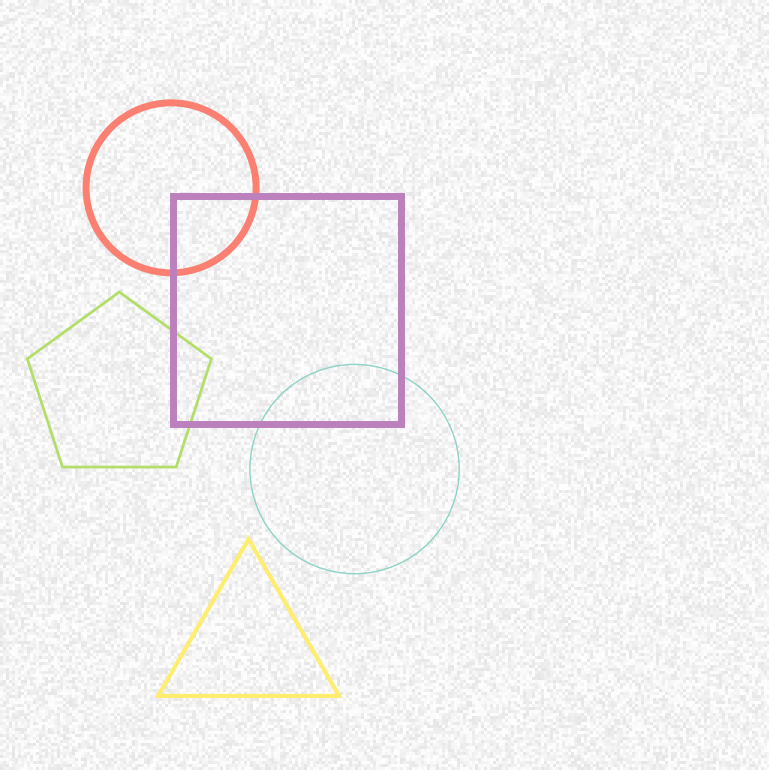[{"shape": "circle", "thickness": 0.5, "radius": 0.68, "center": [0.46, 0.391]}, {"shape": "circle", "thickness": 2.5, "radius": 0.55, "center": [0.222, 0.756]}, {"shape": "pentagon", "thickness": 1, "radius": 0.63, "center": [0.155, 0.495]}, {"shape": "square", "thickness": 2.5, "radius": 0.74, "center": [0.373, 0.597]}, {"shape": "triangle", "thickness": 1.5, "radius": 0.68, "center": [0.323, 0.164]}]